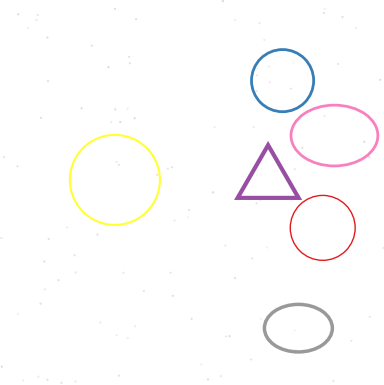[{"shape": "circle", "thickness": 1, "radius": 0.42, "center": [0.838, 0.408]}, {"shape": "circle", "thickness": 2, "radius": 0.4, "center": [0.734, 0.791]}, {"shape": "triangle", "thickness": 3, "radius": 0.46, "center": [0.696, 0.532]}, {"shape": "circle", "thickness": 1.5, "radius": 0.58, "center": [0.298, 0.533]}, {"shape": "oval", "thickness": 2, "radius": 0.56, "center": [0.869, 0.648]}, {"shape": "oval", "thickness": 2.5, "radius": 0.44, "center": [0.775, 0.148]}]